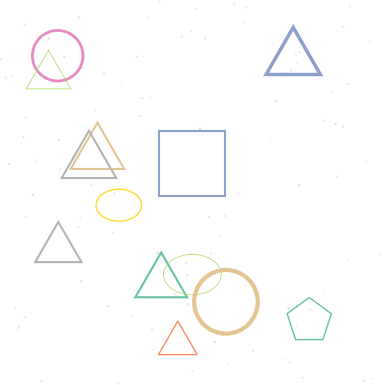[{"shape": "triangle", "thickness": 1.5, "radius": 0.39, "center": [0.419, 0.267]}, {"shape": "pentagon", "thickness": 1, "radius": 0.3, "center": [0.803, 0.167]}, {"shape": "triangle", "thickness": 1, "radius": 0.29, "center": [0.462, 0.108]}, {"shape": "square", "thickness": 1.5, "radius": 0.43, "center": [0.499, 0.576]}, {"shape": "triangle", "thickness": 2.5, "radius": 0.41, "center": [0.762, 0.847]}, {"shape": "circle", "thickness": 2, "radius": 0.33, "center": [0.15, 0.855]}, {"shape": "triangle", "thickness": 0.5, "radius": 0.33, "center": [0.126, 0.803]}, {"shape": "oval", "thickness": 0.5, "radius": 0.38, "center": [0.5, 0.287]}, {"shape": "oval", "thickness": 1, "radius": 0.3, "center": [0.309, 0.467]}, {"shape": "circle", "thickness": 3, "radius": 0.41, "center": [0.587, 0.216]}, {"shape": "triangle", "thickness": 1.5, "radius": 0.4, "center": [0.253, 0.601]}, {"shape": "triangle", "thickness": 1.5, "radius": 0.41, "center": [0.231, 0.579]}, {"shape": "triangle", "thickness": 1.5, "radius": 0.35, "center": [0.151, 0.354]}]